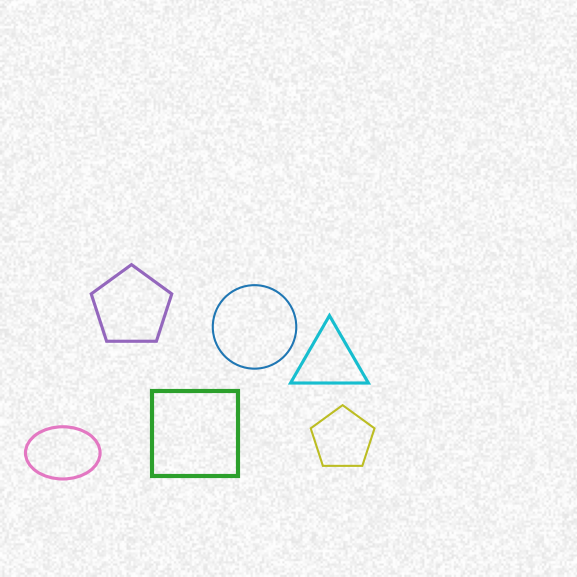[{"shape": "circle", "thickness": 1, "radius": 0.36, "center": [0.441, 0.433]}, {"shape": "square", "thickness": 2, "radius": 0.37, "center": [0.338, 0.248]}, {"shape": "pentagon", "thickness": 1.5, "radius": 0.37, "center": [0.228, 0.468]}, {"shape": "oval", "thickness": 1.5, "radius": 0.32, "center": [0.109, 0.215]}, {"shape": "pentagon", "thickness": 1, "radius": 0.29, "center": [0.593, 0.239]}, {"shape": "triangle", "thickness": 1.5, "radius": 0.39, "center": [0.57, 0.375]}]